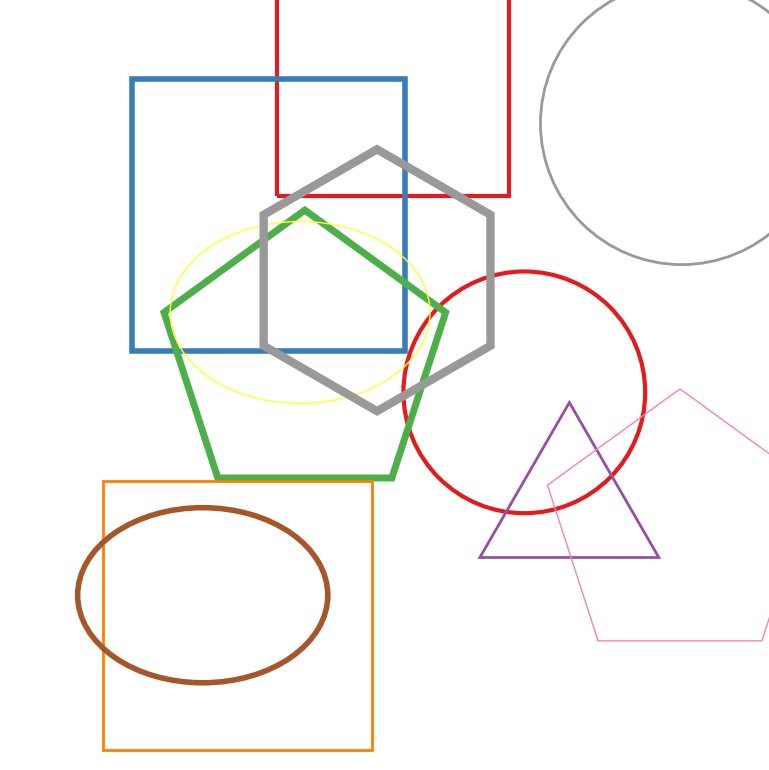[{"shape": "square", "thickness": 1.5, "radius": 0.75, "center": [0.511, 0.897]}, {"shape": "circle", "thickness": 1.5, "radius": 0.78, "center": [0.681, 0.49]}, {"shape": "square", "thickness": 2, "radius": 0.89, "center": [0.349, 0.721]}, {"shape": "pentagon", "thickness": 2.5, "radius": 0.96, "center": [0.396, 0.535]}, {"shape": "triangle", "thickness": 1, "radius": 0.67, "center": [0.739, 0.343]}, {"shape": "square", "thickness": 1, "radius": 0.87, "center": [0.309, 0.201]}, {"shape": "oval", "thickness": 0.5, "radius": 0.84, "center": [0.39, 0.594]}, {"shape": "oval", "thickness": 2, "radius": 0.81, "center": [0.263, 0.227]}, {"shape": "pentagon", "thickness": 0.5, "radius": 0.9, "center": [0.883, 0.314]}, {"shape": "circle", "thickness": 1, "radius": 0.92, "center": [0.885, 0.84]}, {"shape": "hexagon", "thickness": 3, "radius": 0.85, "center": [0.49, 0.636]}]